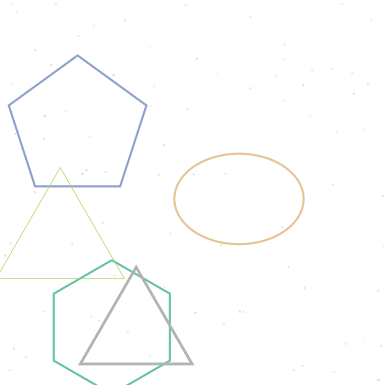[{"shape": "hexagon", "thickness": 1.5, "radius": 0.87, "center": [0.29, 0.15]}, {"shape": "pentagon", "thickness": 1.5, "radius": 0.94, "center": [0.202, 0.668]}, {"shape": "triangle", "thickness": 0.5, "radius": 0.96, "center": [0.156, 0.372]}, {"shape": "oval", "thickness": 1.5, "radius": 0.84, "center": [0.621, 0.483]}, {"shape": "triangle", "thickness": 2, "radius": 0.84, "center": [0.354, 0.138]}]